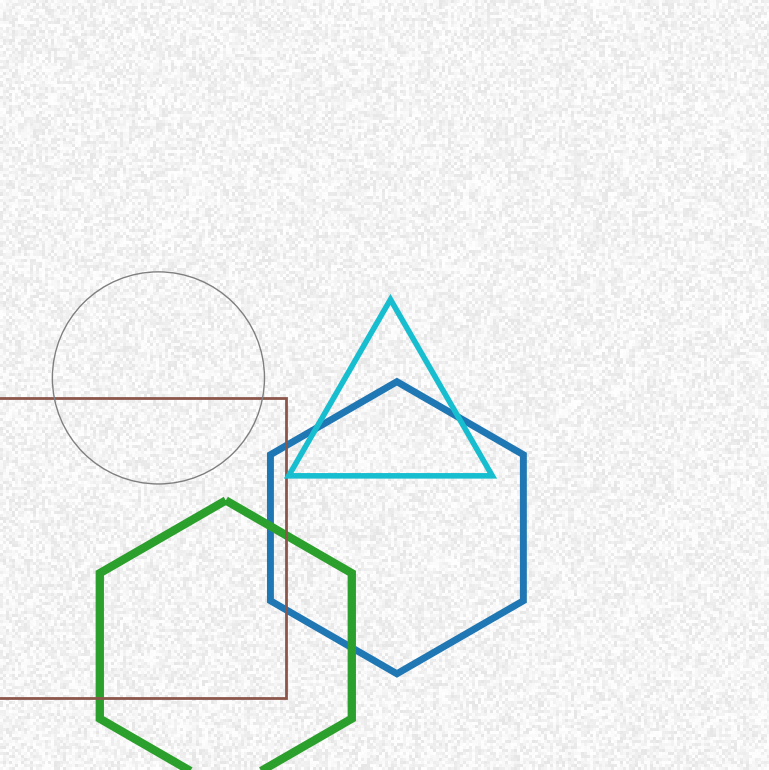[{"shape": "hexagon", "thickness": 2.5, "radius": 0.95, "center": [0.515, 0.315]}, {"shape": "hexagon", "thickness": 3, "radius": 0.94, "center": [0.293, 0.161]}, {"shape": "square", "thickness": 1, "radius": 0.97, "center": [0.176, 0.288]}, {"shape": "circle", "thickness": 0.5, "radius": 0.69, "center": [0.206, 0.509]}, {"shape": "triangle", "thickness": 2, "radius": 0.76, "center": [0.507, 0.458]}]